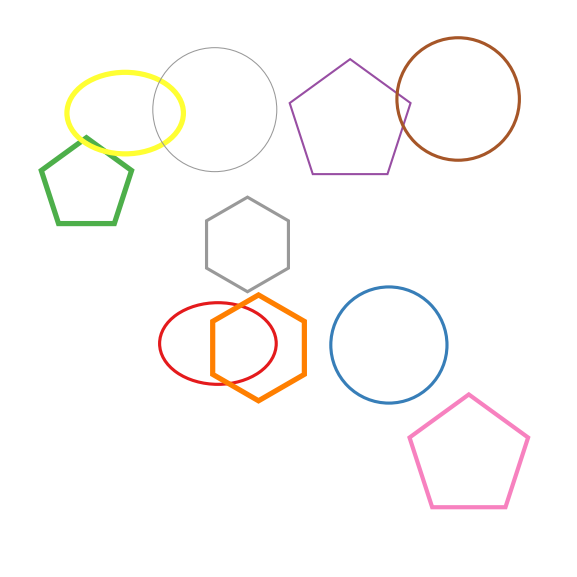[{"shape": "oval", "thickness": 1.5, "radius": 0.5, "center": [0.377, 0.404]}, {"shape": "circle", "thickness": 1.5, "radius": 0.5, "center": [0.673, 0.402]}, {"shape": "pentagon", "thickness": 2.5, "radius": 0.41, "center": [0.15, 0.678]}, {"shape": "pentagon", "thickness": 1, "radius": 0.55, "center": [0.606, 0.787]}, {"shape": "hexagon", "thickness": 2.5, "radius": 0.46, "center": [0.448, 0.397]}, {"shape": "oval", "thickness": 2.5, "radius": 0.5, "center": [0.217, 0.803]}, {"shape": "circle", "thickness": 1.5, "radius": 0.53, "center": [0.793, 0.828]}, {"shape": "pentagon", "thickness": 2, "radius": 0.54, "center": [0.812, 0.208]}, {"shape": "hexagon", "thickness": 1.5, "radius": 0.41, "center": [0.429, 0.576]}, {"shape": "circle", "thickness": 0.5, "radius": 0.54, "center": [0.372, 0.809]}]